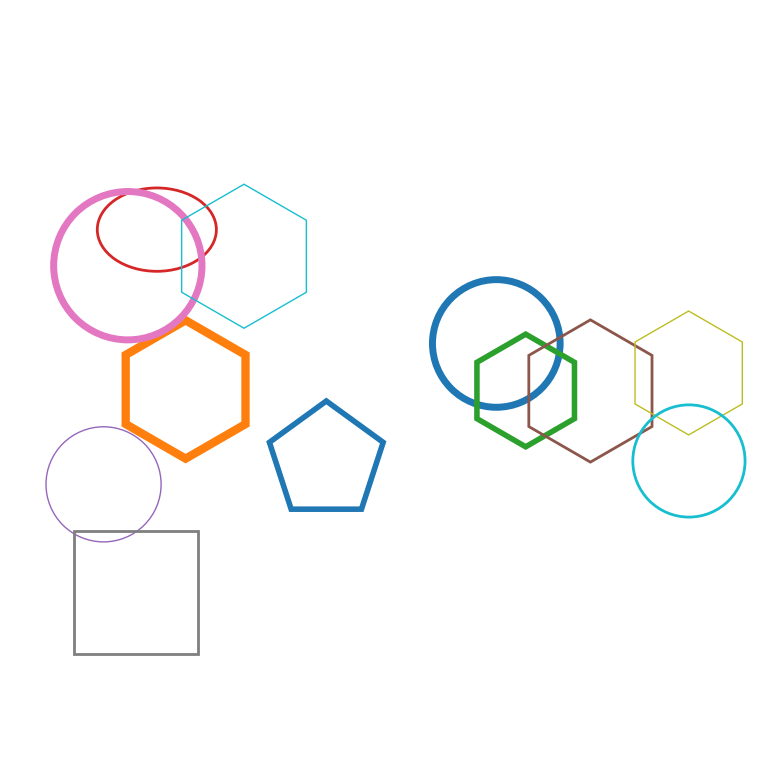[{"shape": "circle", "thickness": 2.5, "radius": 0.41, "center": [0.645, 0.554]}, {"shape": "pentagon", "thickness": 2, "radius": 0.39, "center": [0.424, 0.402]}, {"shape": "hexagon", "thickness": 3, "radius": 0.45, "center": [0.241, 0.494]}, {"shape": "hexagon", "thickness": 2, "radius": 0.37, "center": [0.683, 0.493]}, {"shape": "oval", "thickness": 1, "radius": 0.39, "center": [0.204, 0.702]}, {"shape": "circle", "thickness": 0.5, "radius": 0.37, "center": [0.134, 0.371]}, {"shape": "hexagon", "thickness": 1, "radius": 0.46, "center": [0.767, 0.492]}, {"shape": "circle", "thickness": 2.5, "radius": 0.48, "center": [0.166, 0.655]}, {"shape": "square", "thickness": 1, "radius": 0.4, "center": [0.177, 0.231]}, {"shape": "hexagon", "thickness": 0.5, "radius": 0.4, "center": [0.894, 0.516]}, {"shape": "hexagon", "thickness": 0.5, "radius": 0.47, "center": [0.317, 0.667]}, {"shape": "circle", "thickness": 1, "radius": 0.36, "center": [0.895, 0.401]}]